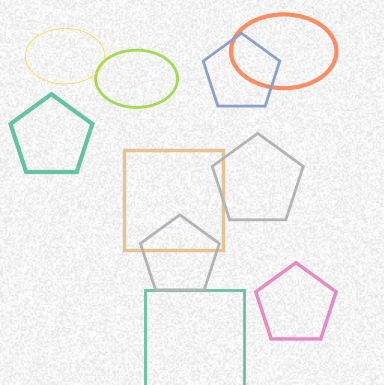[{"shape": "pentagon", "thickness": 3, "radius": 0.56, "center": [0.134, 0.644]}, {"shape": "square", "thickness": 2, "radius": 0.64, "center": [0.506, 0.117]}, {"shape": "oval", "thickness": 3, "radius": 0.68, "center": [0.737, 0.867]}, {"shape": "pentagon", "thickness": 2, "radius": 0.52, "center": [0.627, 0.809]}, {"shape": "pentagon", "thickness": 2.5, "radius": 0.55, "center": [0.769, 0.208]}, {"shape": "oval", "thickness": 2, "radius": 0.53, "center": [0.355, 0.795]}, {"shape": "oval", "thickness": 0.5, "radius": 0.52, "center": [0.169, 0.854]}, {"shape": "square", "thickness": 2.5, "radius": 0.65, "center": [0.451, 0.48]}, {"shape": "pentagon", "thickness": 2, "radius": 0.62, "center": [0.669, 0.53]}, {"shape": "pentagon", "thickness": 2, "radius": 0.54, "center": [0.467, 0.334]}]